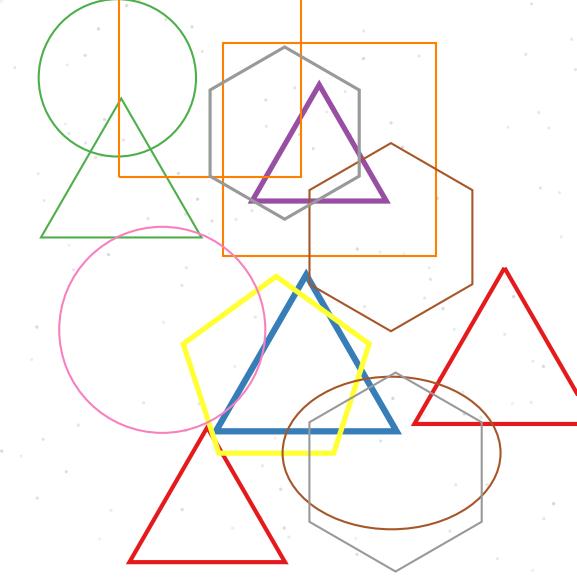[{"shape": "triangle", "thickness": 2, "radius": 0.9, "center": [0.874, 0.355]}, {"shape": "triangle", "thickness": 2, "radius": 0.78, "center": [0.359, 0.103]}, {"shape": "triangle", "thickness": 3, "radius": 0.9, "center": [0.53, 0.343]}, {"shape": "triangle", "thickness": 1, "radius": 0.8, "center": [0.21, 0.668]}, {"shape": "circle", "thickness": 1, "radius": 0.68, "center": [0.203, 0.864]}, {"shape": "triangle", "thickness": 2.5, "radius": 0.67, "center": [0.553, 0.718]}, {"shape": "square", "thickness": 1, "radius": 0.92, "center": [0.57, 0.74]}, {"shape": "square", "thickness": 1, "radius": 0.79, "center": [0.363, 0.851]}, {"shape": "pentagon", "thickness": 2.5, "radius": 0.85, "center": [0.478, 0.351]}, {"shape": "oval", "thickness": 1, "radius": 0.94, "center": [0.678, 0.215]}, {"shape": "hexagon", "thickness": 1, "radius": 0.81, "center": [0.677, 0.588]}, {"shape": "circle", "thickness": 1, "radius": 0.89, "center": [0.281, 0.428]}, {"shape": "hexagon", "thickness": 1.5, "radius": 0.75, "center": [0.493, 0.769]}, {"shape": "hexagon", "thickness": 1, "radius": 0.86, "center": [0.685, 0.182]}]